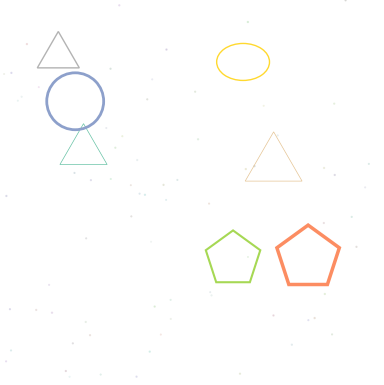[{"shape": "triangle", "thickness": 0.5, "radius": 0.35, "center": [0.217, 0.608]}, {"shape": "pentagon", "thickness": 2.5, "radius": 0.43, "center": [0.8, 0.33]}, {"shape": "circle", "thickness": 2, "radius": 0.37, "center": [0.195, 0.737]}, {"shape": "pentagon", "thickness": 1.5, "radius": 0.37, "center": [0.605, 0.327]}, {"shape": "oval", "thickness": 1, "radius": 0.34, "center": [0.631, 0.839]}, {"shape": "triangle", "thickness": 0.5, "radius": 0.43, "center": [0.711, 0.572]}, {"shape": "triangle", "thickness": 1, "radius": 0.31, "center": [0.151, 0.855]}]